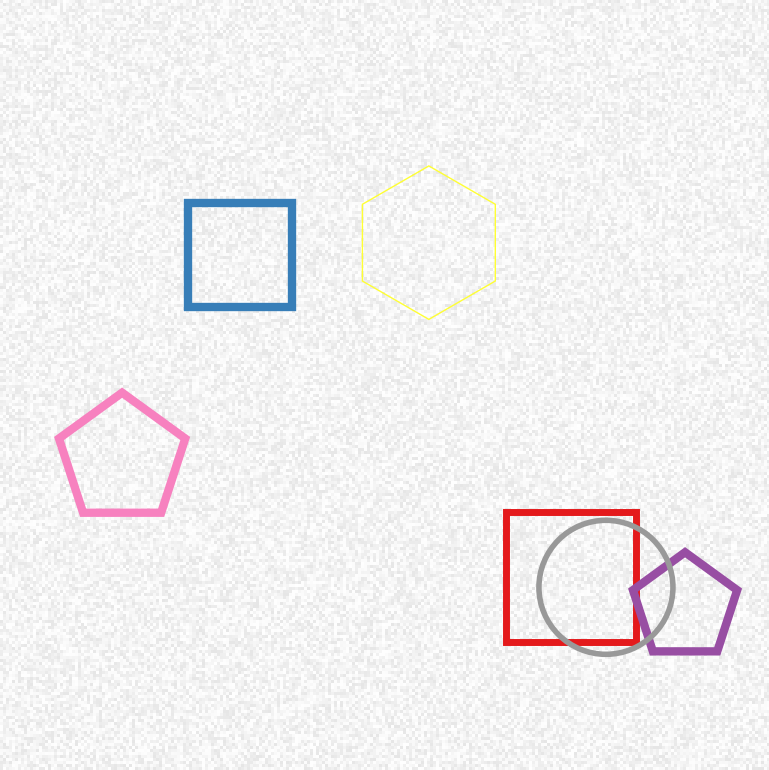[{"shape": "square", "thickness": 2.5, "radius": 0.42, "center": [0.742, 0.251]}, {"shape": "square", "thickness": 3, "radius": 0.34, "center": [0.311, 0.669]}, {"shape": "pentagon", "thickness": 3, "radius": 0.36, "center": [0.89, 0.212]}, {"shape": "hexagon", "thickness": 0.5, "radius": 0.5, "center": [0.557, 0.685]}, {"shape": "pentagon", "thickness": 3, "radius": 0.43, "center": [0.159, 0.404]}, {"shape": "circle", "thickness": 2, "radius": 0.44, "center": [0.787, 0.237]}]